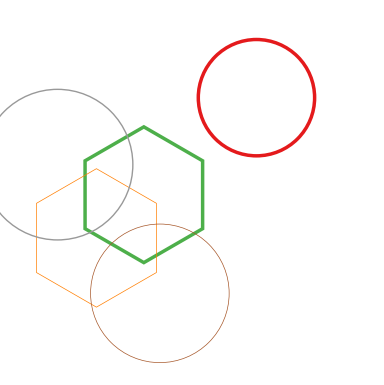[{"shape": "circle", "thickness": 2.5, "radius": 0.76, "center": [0.666, 0.746]}, {"shape": "hexagon", "thickness": 2.5, "radius": 0.88, "center": [0.374, 0.494]}, {"shape": "hexagon", "thickness": 0.5, "radius": 0.9, "center": [0.25, 0.382]}, {"shape": "circle", "thickness": 0.5, "radius": 0.9, "center": [0.415, 0.238]}, {"shape": "circle", "thickness": 1, "radius": 0.98, "center": [0.149, 0.572]}]